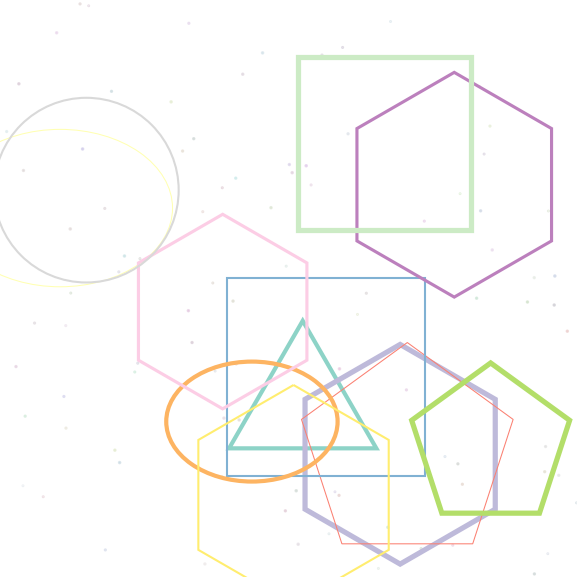[{"shape": "triangle", "thickness": 2, "radius": 0.74, "center": [0.524, 0.296]}, {"shape": "oval", "thickness": 0.5, "radius": 0.97, "center": [0.104, 0.639]}, {"shape": "hexagon", "thickness": 2.5, "radius": 0.95, "center": [0.693, 0.213]}, {"shape": "pentagon", "thickness": 0.5, "radius": 0.96, "center": [0.705, 0.213]}, {"shape": "square", "thickness": 1, "radius": 0.86, "center": [0.565, 0.346]}, {"shape": "oval", "thickness": 2, "radius": 0.74, "center": [0.436, 0.269]}, {"shape": "pentagon", "thickness": 2.5, "radius": 0.72, "center": [0.85, 0.227]}, {"shape": "hexagon", "thickness": 1.5, "radius": 0.84, "center": [0.386, 0.46]}, {"shape": "circle", "thickness": 1, "radius": 0.8, "center": [0.149, 0.67]}, {"shape": "hexagon", "thickness": 1.5, "radius": 0.97, "center": [0.787, 0.679]}, {"shape": "square", "thickness": 2.5, "radius": 0.75, "center": [0.666, 0.751]}, {"shape": "hexagon", "thickness": 1, "radius": 0.95, "center": [0.508, 0.142]}]